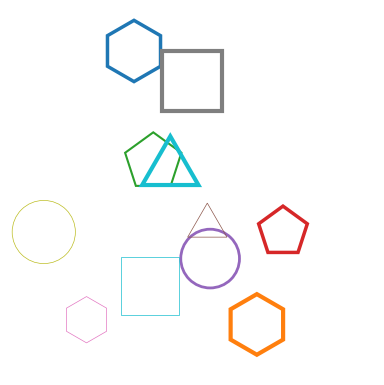[{"shape": "hexagon", "thickness": 2.5, "radius": 0.4, "center": [0.348, 0.868]}, {"shape": "hexagon", "thickness": 3, "radius": 0.39, "center": [0.667, 0.157]}, {"shape": "pentagon", "thickness": 1.5, "radius": 0.38, "center": [0.398, 0.579]}, {"shape": "pentagon", "thickness": 2.5, "radius": 0.33, "center": [0.735, 0.398]}, {"shape": "circle", "thickness": 2, "radius": 0.38, "center": [0.546, 0.328]}, {"shape": "triangle", "thickness": 0.5, "radius": 0.29, "center": [0.538, 0.414]}, {"shape": "hexagon", "thickness": 0.5, "radius": 0.3, "center": [0.225, 0.17]}, {"shape": "square", "thickness": 3, "radius": 0.39, "center": [0.499, 0.79]}, {"shape": "circle", "thickness": 0.5, "radius": 0.41, "center": [0.114, 0.397]}, {"shape": "triangle", "thickness": 3, "radius": 0.42, "center": [0.442, 0.562]}, {"shape": "square", "thickness": 0.5, "radius": 0.38, "center": [0.39, 0.257]}]